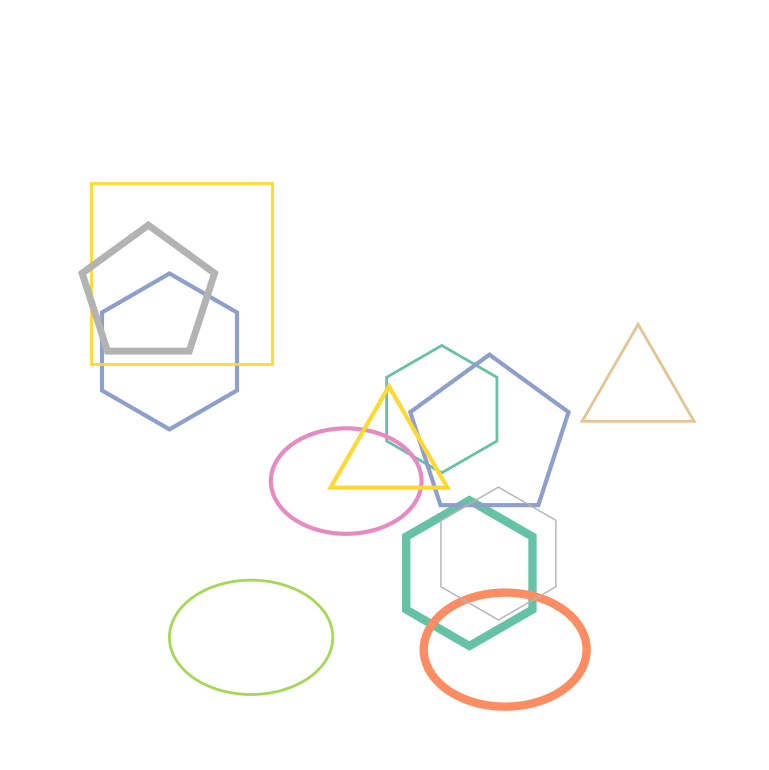[{"shape": "hexagon", "thickness": 3, "radius": 0.47, "center": [0.61, 0.256]}, {"shape": "hexagon", "thickness": 1, "radius": 0.41, "center": [0.574, 0.469]}, {"shape": "oval", "thickness": 3, "radius": 0.53, "center": [0.656, 0.156]}, {"shape": "hexagon", "thickness": 1.5, "radius": 0.51, "center": [0.22, 0.544]}, {"shape": "pentagon", "thickness": 1.5, "radius": 0.54, "center": [0.636, 0.431]}, {"shape": "oval", "thickness": 1.5, "radius": 0.49, "center": [0.45, 0.375]}, {"shape": "oval", "thickness": 1, "radius": 0.53, "center": [0.326, 0.172]}, {"shape": "square", "thickness": 1, "radius": 0.59, "center": [0.235, 0.645]}, {"shape": "triangle", "thickness": 1.5, "radius": 0.44, "center": [0.505, 0.411]}, {"shape": "triangle", "thickness": 1, "radius": 0.42, "center": [0.829, 0.495]}, {"shape": "pentagon", "thickness": 2.5, "radius": 0.45, "center": [0.193, 0.617]}, {"shape": "hexagon", "thickness": 0.5, "radius": 0.43, "center": [0.647, 0.281]}]